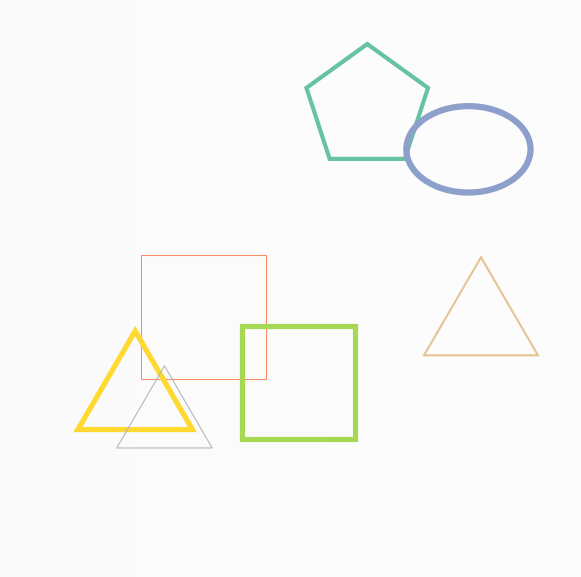[{"shape": "pentagon", "thickness": 2, "radius": 0.55, "center": [0.632, 0.813]}, {"shape": "square", "thickness": 0.5, "radius": 0.54, "center": [0.35, 0.45]}, {"shape": "oval", "thickness": 3, "radius": 0.53, "center": [0.806, 0.741]}, {"shape": "square", "thickness": 2.5, "radius": 0.49, "center": [0.513, 0.336]}, {"shape": "triangle", "thickness": 2.5, "radius": 0.57, "center": [0.233, 0.312]}, {"shape": "triangle", "thickness": 1, "radius": 0.57, "center": [0.827, 0.44]}, {"shape": "triangle", "thickness": 0.5, "radius": 0.47, "center": [0.283, 0.271]}]